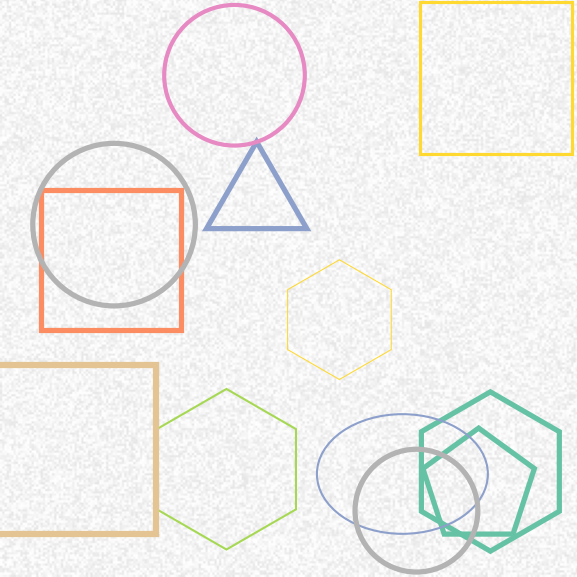[{"shape": "pentagon", "thickness": 2.5, "radius": 0.51, "center": [0.829, 0.156]}, {"shape": "hexagon", "thickness": 2.5, "radius": 0.69, "center": [0.849, 0.183]}, {"shape": "square", "thickness": 2.5, "radius": 0.61, "center": [0.192, 0.549]}, {"shape": "triangle", "thickness": 2.5, "radius": 0.5, "center": [0.444, 0.653]}, {"shape": "oval", "thickness": 1, "radius": 0.74, "center": [0.697, 0.178]}, {"shape": "circle", "thickness": 2, "radius": 0.61, "center": [0.406, 0.869]}, {"shape": "hexagon", "thickness": 1, "radius": 0.7, "center": [0.392, 0.187]}, {"shape": "square", "thickness": 1.5, "radius": 0.65, "center": [0.859, 0.864]}, {"shape": "hexagon", "thickness": 0.5, "radius": 0.52, "center": [0.588, 0.446]}, {"shape": "square", "thickness": 3, "radius": 0.73, "center": [0.124, 0.22]}, {"shape": "circle", "thickness": 2.5, "radius": 0.53, "center": [0.721, 0.115]}, {"shape": "circle", "thickness": 2.5, "radius": 0.7, "center": [0.198, 0.61]}]